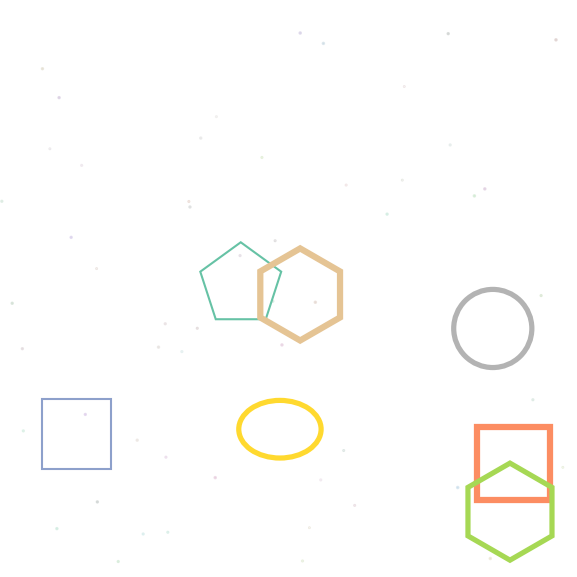[{"shape": "pentagon", "thickness": 1, "radius": 0.37, "center": [0.417, 0.506]}, {"shape": "square", "thickness": 3, "radius": 0.32, "center": [0.889, 0.197]}, {"shape": "square", "thickness": 1, "radius": 0.3, "center": [0.132, 0.247]}, {"shape": "hexagon", "thickness": 2.5, "radius": 0.42, "center": [0.883, 0.113]}, {"shape": "oval", "thickness": 2.5, "radius": 0.36, "center": [0.485, 0.256]}, {"shape": "hexagon", "thickness": 3, "radius": 0.4, "center": [0.52, 0.489]}, {"shape": "circle", "thickness": 2.5, "radius": 0.34, "center": [0.853, 0.43]}]